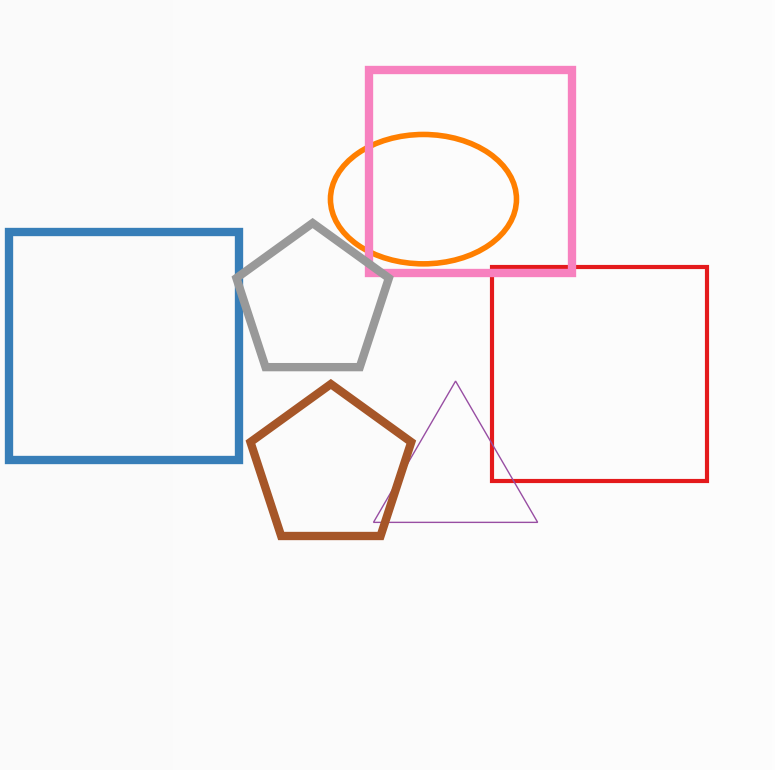[{"shape": "square", "thickness": 1.5, "radius": 0.69, "center": [0.773, 0.514]}, {"shape": "square", "thickness": 3, "radius": 0.74, "center": [0.16, 0.55]}, {"shape": "triangle", "thickness": 0.5, "radius": 0.61, "center": [0.588, 0.383]}, {"shape": "oval", "thickness": 2, "radius": 0.6, "center": [0.546, 0.741]}, {"shape": "pentagon", "thickness": 3, "radius": 0.55, "center": [0.427, 0.392]}, {"shape": "square", "thickness": 3, "radius": 0.66, "center": [0.607, 0.777]}, {"shape": "pentagon", "thickness": 3, "radius": 0.52, "center": [0.403, 0.607]}]